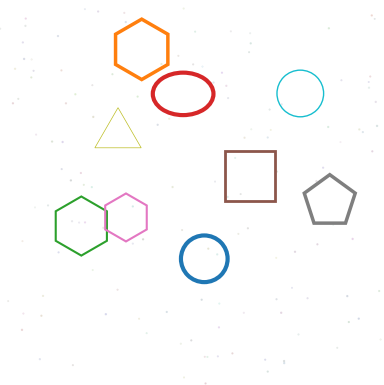[{"shape": "circle", "thickness": 3, "radius": 0.3, "center": [0.531, 0.328]}, {"shape": "hexagon", "thickness": 2.5, "radius": 0.39, "center": [0.368, 0.872]}, {"shape": "hexagon", "thickness": 1.5, "radius": 0.38, "center": [0.211, 0.413]}, {"shape": "oval", "thickness": 3, "radius": 0.39, "center": [0.476, 0.756]}, {"shape": "square", "thickness": 2, "radius": 0.32, "center": [0.65, 0.542]}, {"shape": "hexagon", "thickness": 1.5, "radius": 0.31, "center": [0.327, 0.435]}, {"shape": "pentagon", "thickness": 2.5, "radius": 0.35, "center": [0.856, 0.477]}, {"shape": "triangle", "thickness": 0.5, "radius": 0.35, "center": [0.307, 0.651]}, {"shape": "circle", "thickness": 1, "radius": 0.3, "center": [0.78, 0.757]}]